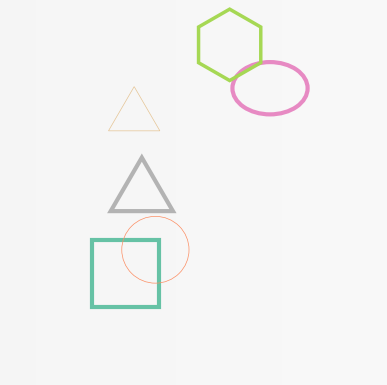[{"shape": "square", "thickness": 3, "radius": 0.44, "center": [0.324, 0.29]}, {"shape": "circle", "thickness": 0.5, "radius": 0.43, "center": [0.401, 0.351]}, {"shape": "oval", "thickness": 3, "radius": 0.49, "center": [0.697, 0.771]}, {"shape": "hexagon", "thickness": 2.5, "radius": 0.46, "center": [0.593, 0.883]}, {"shape": "triangle", "thickness": 0.5, "radius": 0.38, "center": [0.346, 0.698]}, {"shape": "triangle", "thickness": 3, "radius": 0.46, "center": [0.366, 0.498]}]